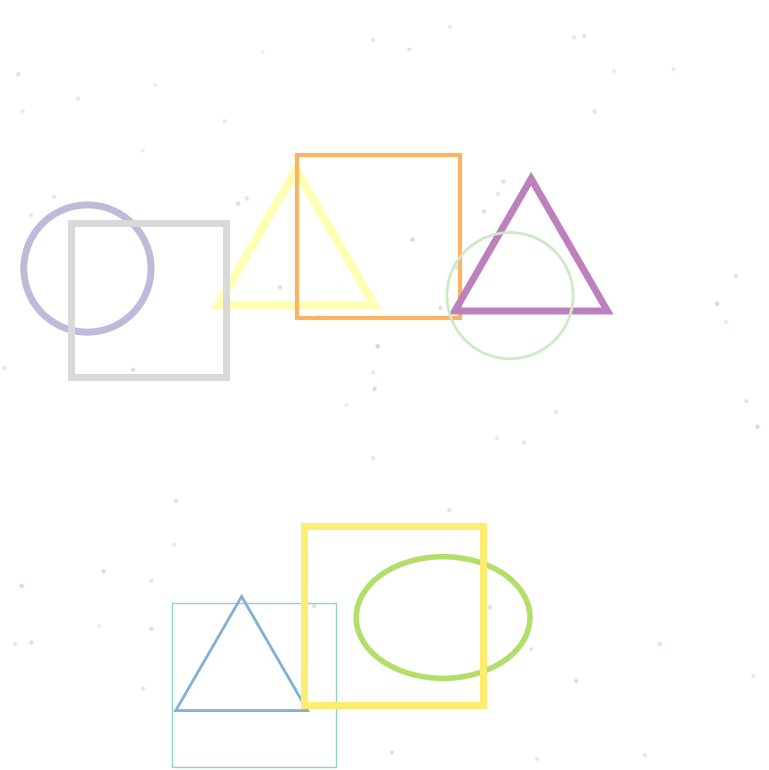[{"shape": "square", "thickness": 0.5, "radius": 0.53, "center": [0.33, 0.111]}, {"shape": "triangle", "thickness": 3, "radius": 0.59, "center": [0.384, 0.662]}, {"shape": "circle", "thickness": 2.5, "radius": 0.41, "center": [0.114, 0.651]}, {"shape": "triangle", "thickness": 1, "radius": 0.49, "center": [0.314, 0.127]}, {"shape": "square", "thickness": 1.5, "radius": 0.53, "center": [0.492, 0.693]}, {"shape": "oval", "thickness": 2, "radius": 0.56, "center": [0.575, 0.198]}, {"shape": "square", "thickness": 2.5, "radius": 0.5, "center": [0.193, 0.611]}, {"shape": "triangle", "thickness": 2.5, "radius": 0.57, "center": [0.69, 0.653]}, {"shape": "circle", "thickness": 1, "radius": 0.41, "center": [0.662, 0.616]}, {"shape": "square", "thickness": 2.5, "radius": 0.58, "center": [0.511, 0.201]}]